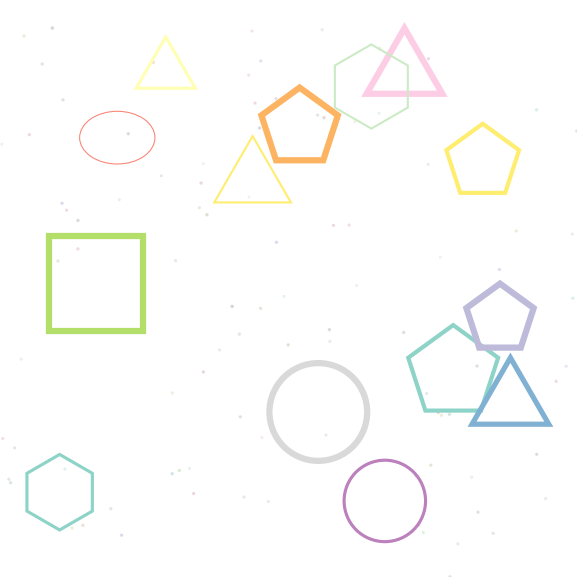[{"shape": "pentagon", "thickness": 2, "radius": 0.41, "center": [0.785, 0.354]}, {"shape": "hexagon", "thickness": 1.5, "radius": 0.33, "center": [0.103, 0.147]}, {"shape": "triangle", "thickness": 1.5, "radius": 0.3, "center": [0.287, 0.876]}, {"shape": "pentagon", "thickness": 3, "radius": 0.31, "center": [0.866, 0.447]}, {"shape": "oval", "thickness": 0.5, "radius": 0.33, "center": [0.203, 0.761]}, {"shape": "triangle", "thickness": 2.5, "radius": 0.38, "center": [0.884, 0.303]}, {"shape": "pentagon", "thickness": 3, "radius": 0.35, "center": [0.519, 0.778]}, {"shape": "square", "thickness": 3, "radius": 0.41, "center": [0.166, 0.508]}, {"shape": "triangle", "thickness": 3, "radius": 0.38, "center": [0.7, 0.875]}, {"shape": "circle", "thickness": 3, "radius": 0.42, "center": [0.551, 0.286]}, {"shape": "circle", "thickness": 1.5, "radius": 0.35, "center": [0.666, 0.132]}, {"shape": "hexagon", "thickness": 1, "radius": 0.36, "center": [0.643, 0.849]}, {"shape": "pentagon", "thickness": 2, "radius": 0.33, "center": [0.836, 0.719]}, {"shape": "triangle", "thickness": 1, "radius": 0.38, "center": [0.437, 0.687]}]